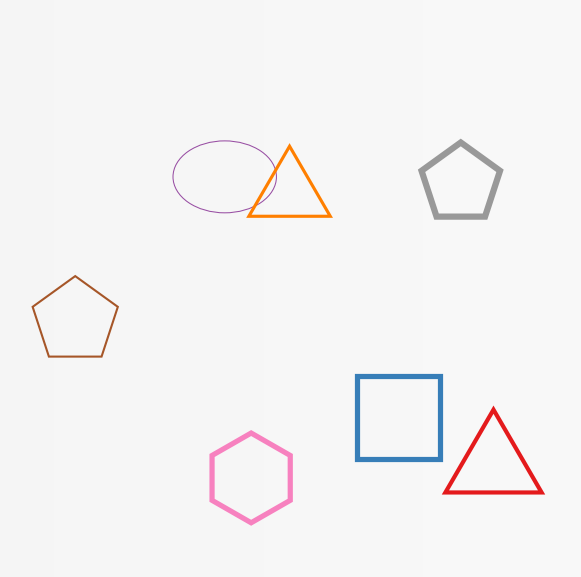[{"shape": "triangle", "thickness": 2, "radius": 0.48, "center": [0.849, 0.194]}, {"shape": "square", "thickness": 2.5, "radius": 0.36, "center": [0.685, 0.276]}, {"shape": "oval", "thickness": 0.5, "radius": 0.44, "center": [0.387, 0.693]}, {"shape": "triangle", "thickness": 1.5, "radius": 0.4, "center": [0.498, 0.665]}, {"shape": "pentagon", "thickness": 1, "radius": 0.39, "center": [0.129, 0.444]}, {"shape": "hexagon", "thickness": 2.5, "radius": 0.39, "center": [0.432, 0.172]}, {"shape": "pentagon", "thickness": 3, "radius": 0.35, "center": [0.793, 0.681]}]